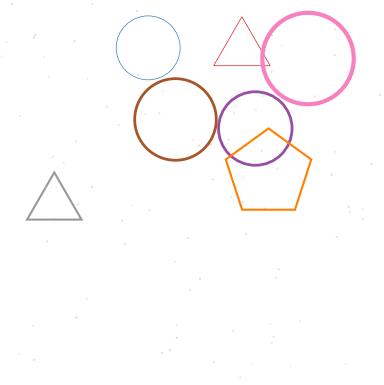[{"shape": "triangle", "thickness": 0.5, "radius": 0.42, "center": [0.628, 0.872]}, {"shape": "circle", "thickness": 0.5, "radius": 0.42, "center": [0.385, 0.876]}, {"shape": "circle", "thickness": 2, "radius": 0.48, "center": [0.663, 0.666]}, {"shape": "pentagon", "thickness": 1.5, "radius": 0.58, "center": [0.697, 0.55]}, {"shape": "circle", "thickness": 2, "radius": 0.53, "center": [0.456, 0.69]}, {"shape": "circle", "thickness": 3, "radius": 0.59, "center": [0.8, 0.848]}, {"shape": "triangle", "thickness": 1.5, "radius": 0.41, "center": [0.141, 0.47]}]